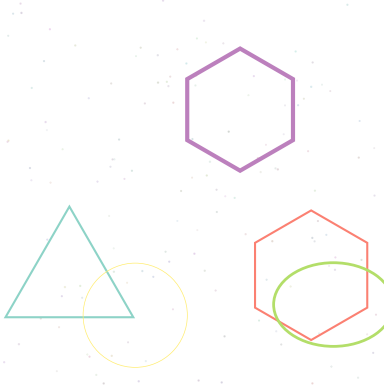[{"shape": "triangle", "thickness": 1.5, "radius": 0.96, "center": [0.18, 0.272]}, {"shape": "hexagon", "thickness": 1.5, "radius": 0.84, "center": [0.808, 0.285]}, {"shape": "oval", "thickness": 2, "radius": 0.78, "center": [0.866, 0.209]}, {"shape": "hexagon", "thickness": 3, "radius": 0.79, "center": [0.624, 0.715]}, {"shape": "circle", "thickness": 0.5, "radius": 0.68, "center": [0.351, 0.181]}]